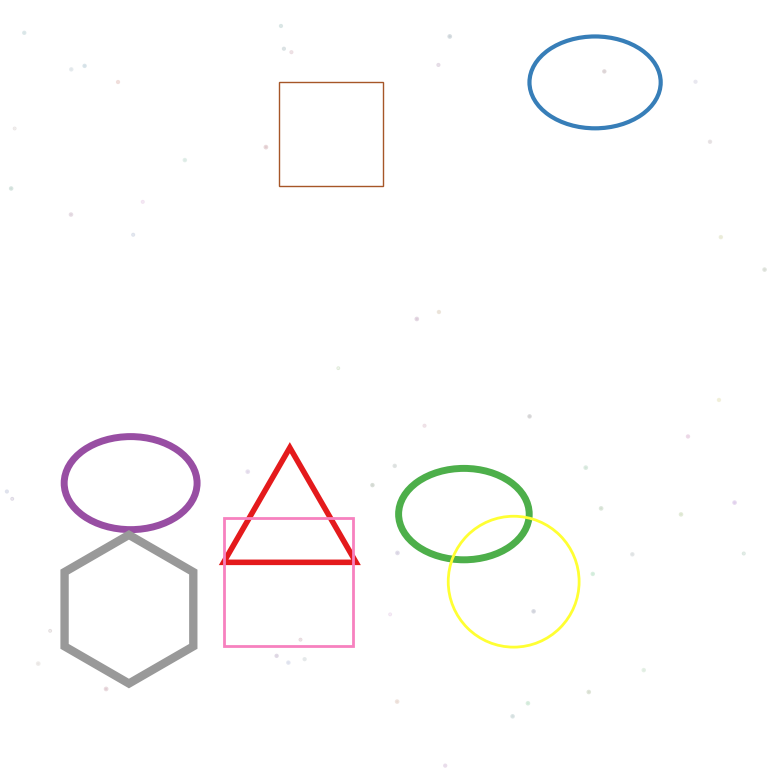[{"shape": "triangle", "thickness": 2, "radius": 0.5, "center": [0.376, 0.319]}, {"shape": "oval", "thickness": 1.5, "radius": 0.43, "center": [0.773, 0.893]}, {"shape": "oval", "thickness": 2.5, "radius": 0.42, "center": [0.602, 0.332]}, {"shape": "oval", "thickness": 2.5, "radius": 0.43, "center": [0.17, 0.373]}, {"shape": "circle", "thickness": 1, "radius": 0.42, "center": [0.667, 0.245]}, {"shape": "square", "thickness": 0.5, "radius": 0.34, "center": [0.43, 0.826]}, {"shape": "square", "thickness": 1, "radius": 0.42, "center": [0.375, 0.244]}, {"shape": "hexagon", "thickness": 3, "radius": 0.48, "center": [0.167, 0.209]}]